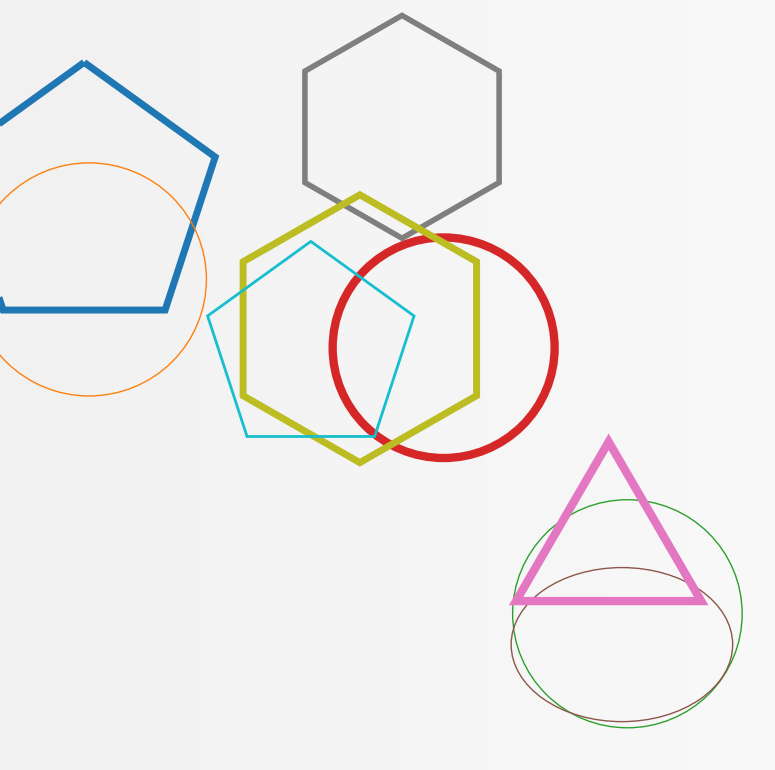[{"shape": "pentagon", "thickness": 2.5, "radius": 0.89, "center": [0.109, 0.741]}, {"shape": "circle", "thickness": 0.5, "radius": 0.76, "center": [0.115, 0.637]}, {"shape": "circle", "thickness": 0.5, "radius": 0.74, "center": [0.81, 0.203]}, {"shape": "circle", "thickness": 3, "radius": 0.72, "center": [0.572, 0.548]}, {"shape": "oval", "thickness": 0.5, "radius": 0.71, "center": [0.802, 0.163]}, {"shape": "triangle", "thickness": 3, "radius": 0.69, "center": [0.785, 0.288]}, {"shape": "hexagon", "thickness": 2, "radius": 0.72, "center": [0.519, 0.835]}, {"shape": "hexagon", "thickness": 2.5, "radius": 0.87, "center": [0.464, 0.573]}, {"shape": "pentagon", "thickness": 1, "radius": 0.7, "center": [0.401, 0.546]}]